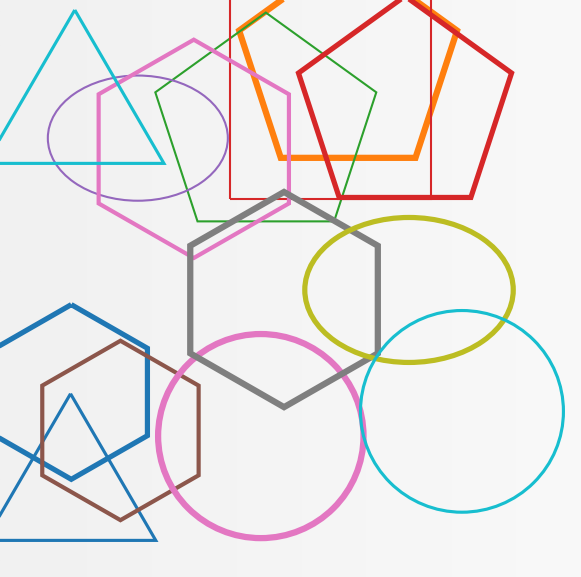[{"shape": "hexagon", "thickness": 2.5, "radius": 0.76, "center": [0.123, 0.32]}, {"shape": "triangle", "thickness": 1.5, "radius": 0.85, "center": [0.121, 0.148]}, {"shape": "pentagon", "thickness": 3, "radius": 0.99, "center": [0.599, 0.885]}, {"shape": "pentagon", "thickness": 1, "radius": 1.0, "center": [0.457, 0.778]}, {"shape": "pentagon", "thickness": 2.5, "radius": 0.96, "center": [0.697, 0.813]}, {"shape": "square", "thickness": 1, "radius": 0.87, "center": [0.569, 0.828]}, {"shape": "oval", "thickness": 1, "radius": 0.77, "center": [0.237, 0.76]}, {"shape": "hexagon", "thickness": 2, "radius": 0.78, "center": [0.207, 0.254]}, {"shape": "circle", "thickness": 3, "radius": 0.88, "center": [0.449, 0.244]}, {"shape": "hexagon", "thickness": 2, "radius": 0.95, "center": [0.333, 0.741]}, {"shape": "hexagon", "thickness": 3, "radius": 0.93, "center": [0.489, 0.48]}, {"shape": "oval", "thickness": 2.5, "radius": 0.9, "center": [0.704, 0.497]}, {"shape": "circle", "thickness": 1.5, "radius": 0.87, "center": [0.795, 0.287]}, {"shape": "triangle", "thickness": 1.5, "radius": 0.89, "center": [0.129, 0.805]}]